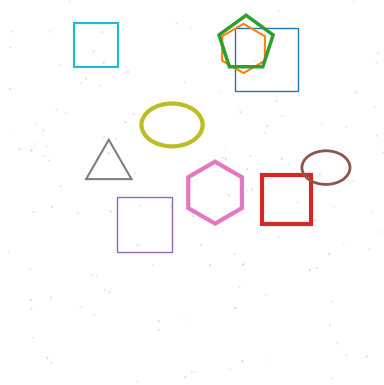[{"shape": "square", "thickness": 1, "radius": 0.41, "center": [0.692, 0.846]}, {"shape": "hexagon", "thickness": 1.5, "radius": 0.32, "center": [0.633, 0.874]}, {"shape": "pentagon", "thickness": 2.5, "radius": 0.37, "center": [0.639, 0.886]}, {"shape": "square", "thickness": 3, "radius": 0.32, "center": [0.745, 0.482]}, {"shape": "square", "thickness": 1, "radius": 0.35, "center": [0.375, 0.417]}, {"shape": "oval", "thickness": 2, "radius": 0.31, "center": [0.847, 0.565]}, {"shape": "hexagon", "thickness": 3, "radius": 0.4, "center": [0.559, 0.5]}, {"shape": "triangle", "thickness": 1.5, "radius": 0.34, "center": [0.283, 0.569]}, {"shape": "oval", "thickness": 3, "radius": 0.4, "center": [0.447, 0.676]}, {"shape": "square", "thickness": 1.5, "radius": 0.29, "center": [0.25, 0.884]}]